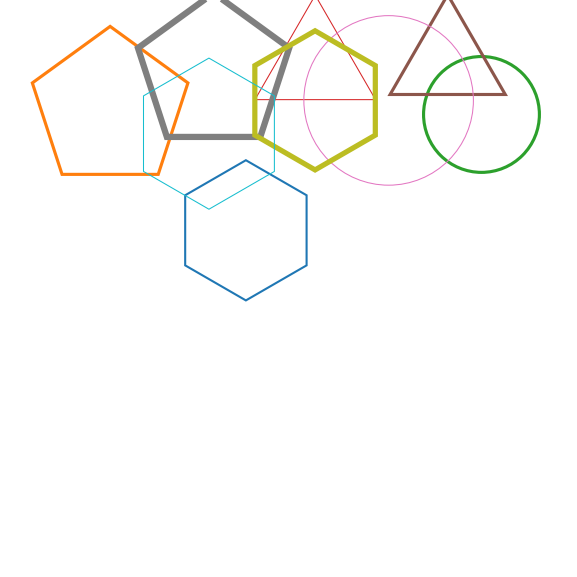[{"shape": "hexagon", "thickness": 1, "radius": 0.61, "center": [0.426, 0.6]}, {"shape": "pentagon", "thickness": 1.5, "radius": 0.71, "center": [0.191, 0.812]}, {"shape": "circle", "thickness": 1.5, "radius": 0.5, "center": [0.834, 0.801]}, {"shape": "triangle", "thickness": 0.5, "radius": 0.6, "center": [0.546, 0.887]}, {"shape": "triangle", "thickness": 1.5, "radius": 0.58, "center": [0.775, 0.893]}, {"shape": "circle", "thickness": 0.5, "radius": 0.73, "center": [0.673, 0.825]}, {"shape": "pentagon", "thickness": 3, "radius": 0.69, "center": [0.37, 0.873]}, {"shape": "hexagon", "thickness": 2.5, "radius": 0.6, "center": [0.546, 0.825]}, {"shape": "hexagon", "thickness": 0.5, "radius": 0.65, "center": [0.362, 0.768]}]